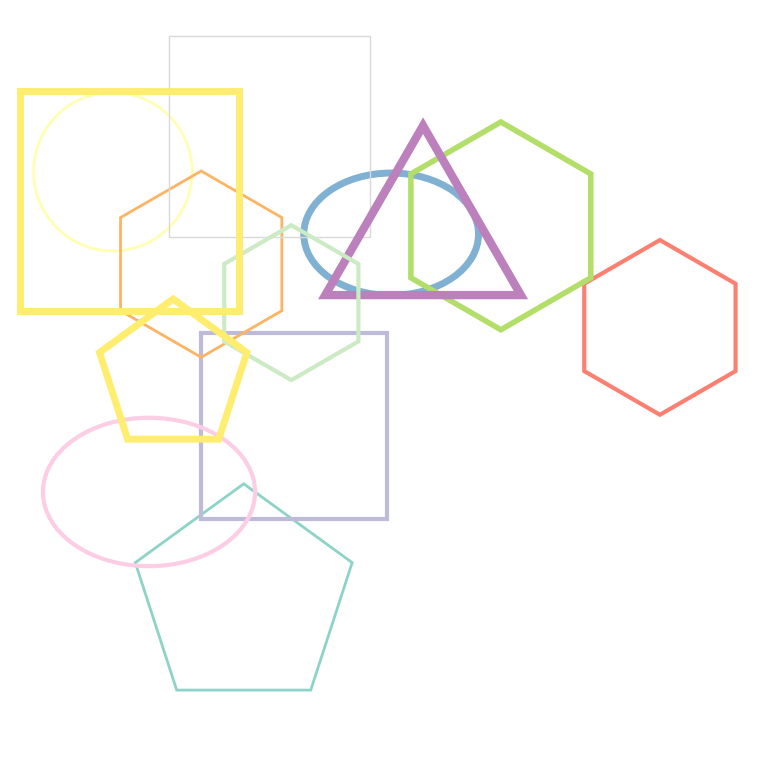[{"shape": "pentagon", "thickness": 1, "radius": 0.74, "center": [0.317, 0.224]}, {"shape": "circle", "thickness": 1, "radius": 0.51, "center": [0.147, 0.777]}, {"shape": "square", "thickness": 1.5, "radius": 0.6, "center": [0.382, 0.447]}, {"shape": "hexagon", "thickness": 1.5, "radius": 0.57, "center": [0.857, 0.575]}, {"shape": "oval", "thickness": 2.5, "radius": 0.57, "center": [0.508, 0.696]}, {"shape": "hexagon", "thickness": 1, "radius": 0.6, "center": [0.261, 0.657]}, {"shape": "hexagon", "thickness": 2, "radius": 0.67, "center": [0.65, 0.707]}, {"shape": "oval", "thickness": 1.5, "radius": 0.69, "center": [0.193, 0.361]}, {"shape": "square", "thickness": 0.5, "radius": 0.65, "center": [0.35, 0.823]}, {"shape": "triangle", "thickness": 3, "radius": 0.73, "center": [0.549, 0.69]}, {"shape": "hexagon", "thickness": 1.5, "radius": 0.5, "center": [0.378, 0.607]}, {"shape": "square", "thickness": 2.5, "radius": 0.71, "center": [0.169, 0.739]}, {"shape": "pentagon", "thickness": 2.5, "radius": 0.5, "center": [0.225, 0.511]}]